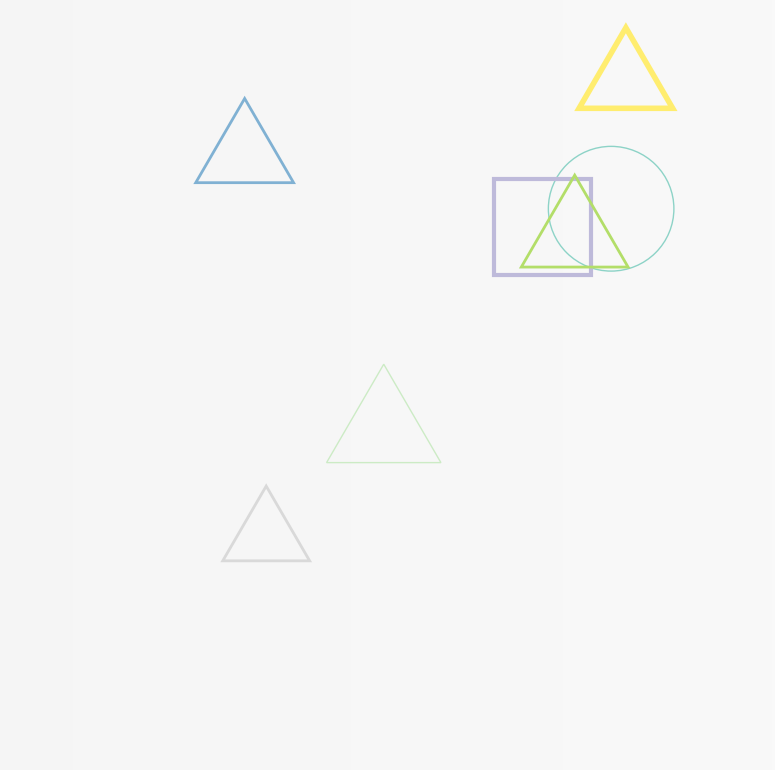[{"shape": "circle", "thickness": 0.5, "radius": 0.4, "center": [0.789, 0.729]}, {"shape": "square", "thickness": 1.5, "radius": 0.31, "center": [0.7, 0.705]}, {"shape": "triangle", "thickness": 1, "radius": 0.36, "center": [0.316, 0.799]}, {"shape": "triangle", "thickness": 1, "radius": 0.4, "center": [0.742, 0.693]}, {"shape": "triangle", "thickness": 1, "radius": 0.32, "center": [0.343, 0.304]}, {"shape": "triangle", "thickness": 0.5, "radius": 0.43, "center": [0.495, 0.442]}, {"shape": "triangle", "thickness": 2, "radius": 0.35, "center": [0.808, 0.894]}]